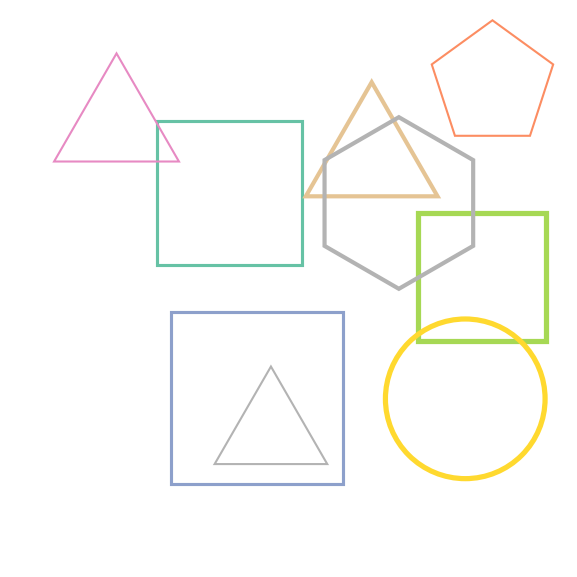[{"shape": "square", "thickness": 1.5, "radius": 0.63, "center": [0.397, 0.665]}, {"shape": "pentagon", "thickness": 1, "radius": 0.55, "center": [0.853, 0.853]}, {"shape": "square", "thickness": 1.5, "radius": 0.74, "center": [0.445, 0.309]}, {"shape": "triangle", "thickness": 1, "radius": 0.62, "center": [0.202, 0.782]}, {"shape": "square", "thickness": 2.5, "radius": 0.55, "center": [0.834, 0.519]}, {"shape": "circle", "thickness": 2.5, "radius": 0.69, "center": [0.806, 0.309]}, {"shape": "triangle", "thickness": 2, "radius": 0.66, "center": [0.644, 0.725]}, {"shape": "hexagon", "thickness": 2, "radius": 0.74, "center": [0.691, 0.648]}, {"shape": "triangle", "thickness": 1, "radius": 0.56, "center": [0.469, 0.252]}]